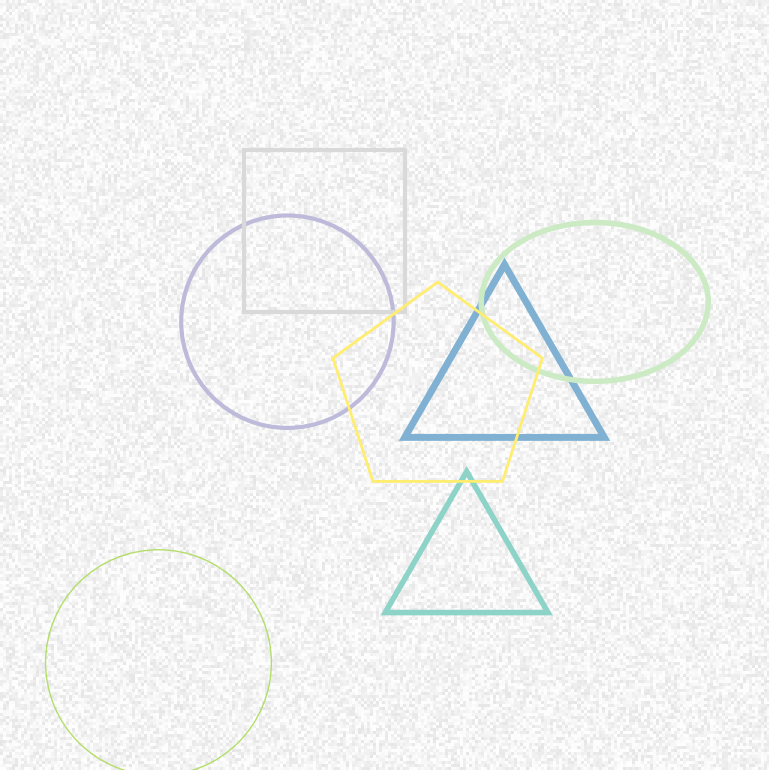[{"shape": "triangle", "thickness": 2, "radius": 0.61, "center": [0.606, 0.265]}, {"shape": "circle", "thickness": 1.5, "radius": 0.69, "center": [0.373, 0.582]}, {"shape": "triangle", "thickness": 2.5, "radius": 0.75, "center": [0.655, 0.507]}, {"shape": "circle", "thickness": 0.5, "radius": 0.73, "center": [0.206, 0.139]}, {"shape": "square", "thickness": 1.5, "radius": 0.52, "center": [0.422, 0.7]}, {"shape": "oval", "thickness": 2, "radius": 0.74, "center": [0.772, 0.608]}, {"shape": "pentagon", "thickness": 1, "radius": 0.72, "center": [0.568, 0.491]}]